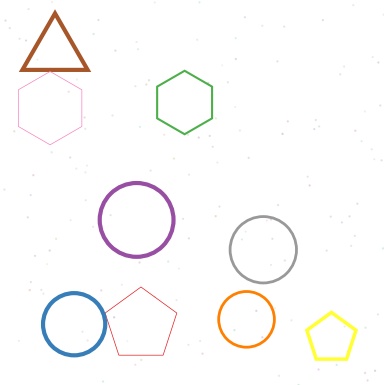[{"shape": "pentagon", "thickness": 0.5, "radius": 0.49, "center": [0.366, 0.157]}, {"shape": "circle", "thickness": 3, "radius": 0.4, "center": [0.193, 0.158]}, {"shape": "hexagon", "thickness": 1.5, "radius": 0.41, "center": [0.48, 0.734]}, {"shape": "circle", "thickness": 3, "radius": 0.48, "center": [0.355, 0.429]}, {"shape": "circle", "thickness": 2, "radius": 0.36, "center": [0.64, 0.17]}, {"shape": "pentagon", "thickness": 2.5, "radius": 0.34, "center": [0.861, 0.121]}, {"shape": "triangle", "thickness": 3, "radius": 0.49, "center": [0.143, 0.867]}, {"shape": "hexagon", "thickness": 0.5, "radius": 0.48, "center": [0.13, 0.719]}, {"shape": "circle", "thickness": 2, "radius": 0.43, "center": [0.684, 0.351]}]